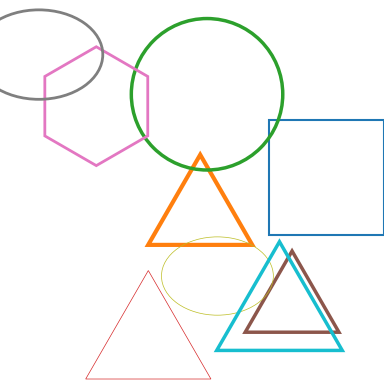[{"shape": "square", "thickness": 1.5, "radius": 0.75, "center": [0.847, 0.539]}, {"shape": "triangle", "thickness": 3, "radius": 0.78, "center": [0.52, 0.442]}, {"shape": "circle", "thickness": 2.5, "radius": 0.98, "center": [0.538, 0.755]}, {"shape": "triangle", "thickness": 0.5, "radius": 0.94, "center": [0.385, 0.109]}, {"shape": "triangle", "thickness": 2.5, "radius": 0.7, "center": [0.759, 0.207]}, {"shape": "hexagon", "thickness": 2, "radius": 0.77, "center": [0.25, 0.724]}, {"shape": "oval", "thickness": 2, "radius": 0.83, "center": [0.101, 0.858]}, {"shape": "oval", "thickness": 0.5, "radius": 0.73, "center": [0.565, 0.283]}, {"shape": "triangle", "thickness": 2.5, "radius": 0.94, "center": [0.726, 0.184]}]